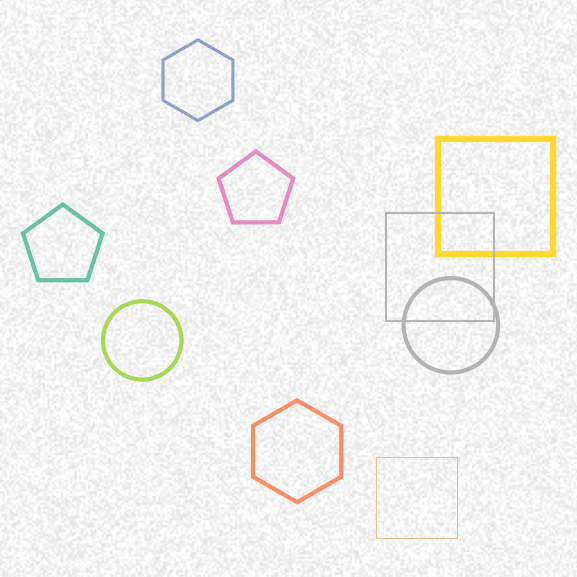[{"shape": "pentagon", "thickness": 2, "radius": 0.36, "center": [0.109, 0.573]}, {"shape": "hexagon", "thickness": 2, "radius": 0.44, "center": [0.514, 0.218]}, {"shape": "hexagon", "thickness": 1.5, "radius": 0.35, "center": [0.343, 0.86]}, {"shape": "pentagon", "thickness": 2, "radius": 0.34, "center": [0.443, 0.669]}, {"shape": "circle", "thickness": 2, "radius": 0.34, "center": [0.246, 0.41]}, {"shape": "square", "thickness": 3, "radius": 0.5, "center": [0.858, 0.659]}, {"shape": "square", "thickness": 0.5, "radius": 0.35, "center": [0.722, 0.137]}, {"shape": "circle", "thickness": 2, "radius": 0.41, "center": [0.781, 0.436]}, {"shape": "square", "thickness": 1, "radius": 0.47, "center": [0.762, 0.537]}]